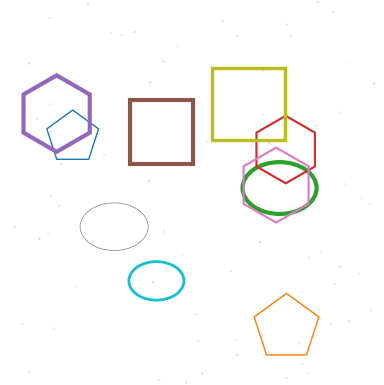[{"shape": "pentagon", "thickness": 1, "radius": 0.35, "center": [0.189, 0.643]}, {"shape": "pentagon", "thickness": 1, "radius": 0.44, "center": [0.744, 0.15]}, {"shape": "oval", "thickness": 3, "radius": 0.48, "center": [0.726, 0.512]}, {"shape": "hexagon", "thickness": 1.5, "radius": 0.44, "center": [0.742, 0.612]}, {"shape": "hexagon", "thickness": 3, "radius": 0.5, "center": [0.147, 0.705]}, {"shape": "square", "thickness": 3, "radius": 0.41, "center": [0.419, 0.657]}, {"shape": "hexagon", "thickness": 1.5, "radius": 0.49, "center": [0.717, 0.519]}, {"shape": "oval", "thickness": 0.5, "radius": 0.44, "center": [0.296, 0.411]}, {"shape": "square", "thickness": 2.5, "radius": 0.47, "center": [0.645, 0.729]}, {"shape": "oval", "thickness": 2, "radius": 0.36, "center": [0.406, 0.27]}]